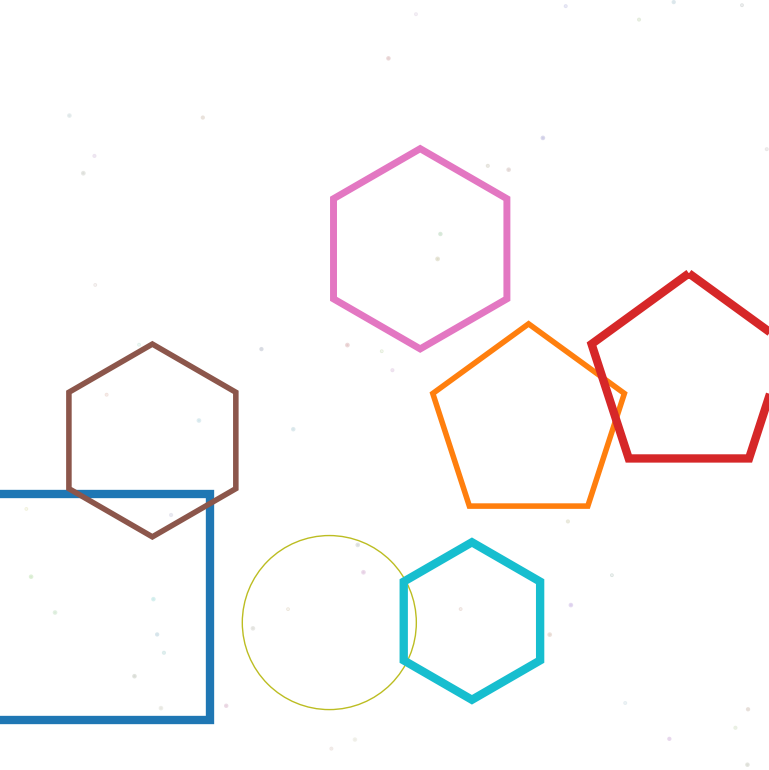[{"shape": "square", "thickness": 3, "radius": 0.73, "center": [0.126, 0.211]}, {"shape": "pentagon", "thickness": 2, "radius": 0.65, "center": [0.686, 0.449]}, {"shape": "pentagon", "thickness": 3, "radius": 0.66, "center": [0.895, 0.512]}, {"shape": "hexagon", "thickness": 2, "radius": 0.63, "center": [0.198, 0.428]}, {"shape": "hexagon", "thickness": 2.5, "radius": 0.65, "center": [0.546, 0.677]}, {"shape": "circle", "thickness": 0.5, "radius": 0.57, "center": [0.428, 0.191]}, {"shape": "hexagon", "thickness": 3, "radius": 0.51, "center": [0.613, 0.193]}]